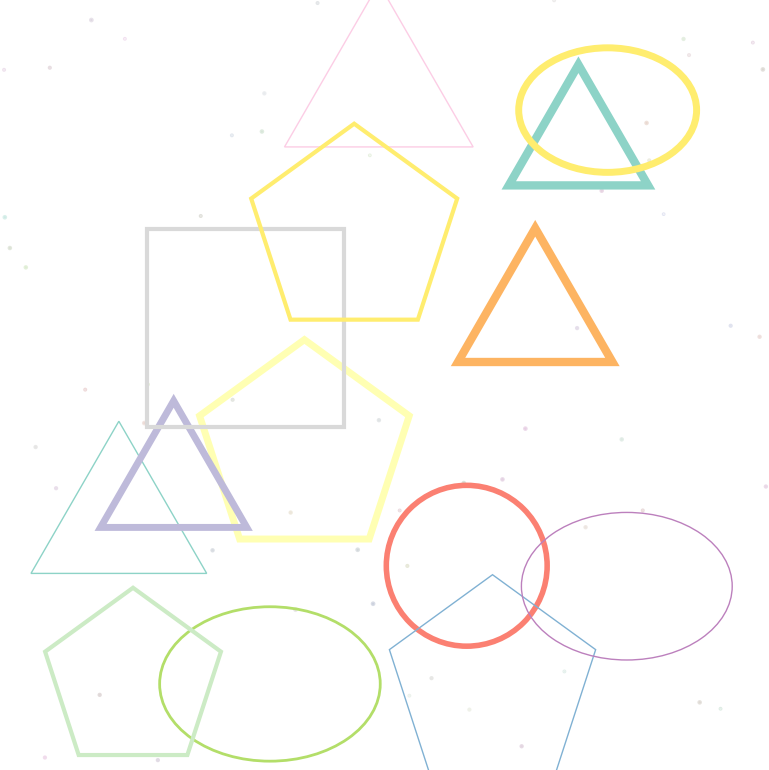[{"shape": "triangle", "thickness": 0.5, "radius": 0.66, "center": [0.154, 0.321]}, {"shape": "triangle", "thickness": 3, "radius": 0.52, "center": [0.751, 0.811]}, {"shape": "pentagon", "thickness": 2.5, "radius": 0.72, "center": [0.395, 0.416]}, {"shape": "triangle", "thickness": 2.5, "radius": 0.55, "center": [0.226, 0.37]}, {"shape": "circle", "thickness": 2, "radius": 0.52, "center": [0.606, 0.265]}, {"shape": "pentagon", "thickness": 0.5, "radius": 0.7, "center": [0.64, 0.113]}, {"shape": "triangle", "thickness": 3, "radius": 0.58, "center": [0.695, 0.588]}, {"shape": "oval", "thickness": 1, "radius": 0.72, "center": [0.351, 0.112]}, {"shape": "triangle", "thickness": 0.5, "radius": 0.71, "center": [0.492, 0.88]}, {"shape": "square", "thickness": 1.5, "radius": 0.64, "center": [0.319, 0.574]}, {"shape": "oval", "thickness": 0.5, "radius": 0.68, "center": [0.814, 0.239]}, {"shape": "pentagon", "thickness": 1.5, "radius": 0.6, "center": [0.173, 0.117]}, {"shape": "pentagon", "thickness": 1.5, "radius": 0.7, "center": [0.46, 0.699]}, {"shape": "oval", "thickness": 2.5, "radius": 0.58, "center": [0.789, 0.857]}]